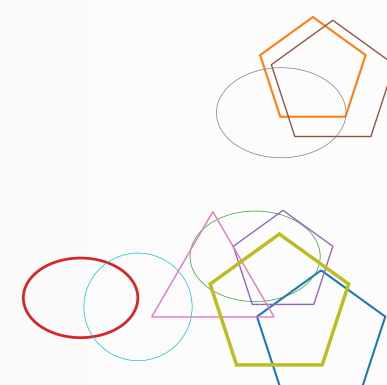[{"shape": "pentagon", "thickness": 1.5, "radius": 0.87, "center": [0.829, 0.124]}, {"shape": "pentagon", "thickness": 1.5, "radius": 0.72, "center": [0.807, 0.813]}, {"shape": "oval", "thickness": 0.5, "radius": 0.84, "center": [0.658, 0.334]}, {"shape": "oval", "thickness": 2, "radius": 0.74, "center": [0.208, 0.226]}, {"shape": "pentagon", "thickness": 1, "radius": 0.68, "center": [0.731, 0.319]}, {"shape": "pentagon", "thickness": 1, "radius": 0.83, "center": [0.859, 0.78]}, {"shape": "triangle", "thickness": 1, "radius": 0.91, "center": [0.549, 0.268]}, {"shape": "oval", "thickness": 0.5, "radius": 0.84, "center": [0.726, 0.707]}, {"shape": "pentagon", "thickness": 2.5, "radius": 0.94, "center": [0.721, 0.204]}, {"shape": "circle", "thickness": 0.5, "radius": 0.7, "center": [0.356, 0.203]}]